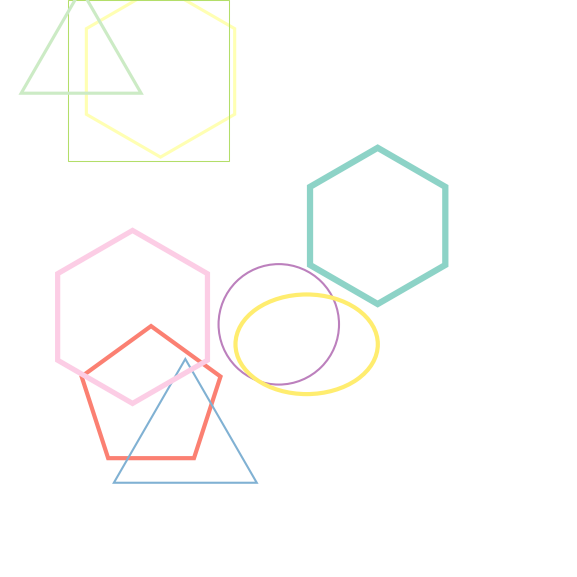[{"shape": "hexagon", "thickness": 3, "radius": 0.68, "center": [0.654, 0.608]}, {"shape": "hexagon", "thickness": 1.5, "radius": 0.74, "center": [0.278, 0.875]}, {"shape": "pentagon", "thickness": 2, "radius": 0.63, "center": [0.262, 0.308]}, {"shape": "triangle", "thickness": 1, "radius": 0.71, "center": [0.321, 0.235]}, {"shape": "square", "thickness": 0.5, "radius": 0.7, "center": [0.257, 0.86]}, {"shape": "hexagon", "thickness": 2.5, "radius": 0.75, "center": [0.23, 0.45]}, {"shape": "circle", "thickness": 1, "radius": 0.52, "center": [0.483, 0.438]}, {"shape": "triangle", "thickness": 1.5, "radius": 0.6, "center": [0.141, 0.898]}, {"shape": "oval", "thickness": 2, "radius": 0.62, "center": [0.531, 0.403]}]